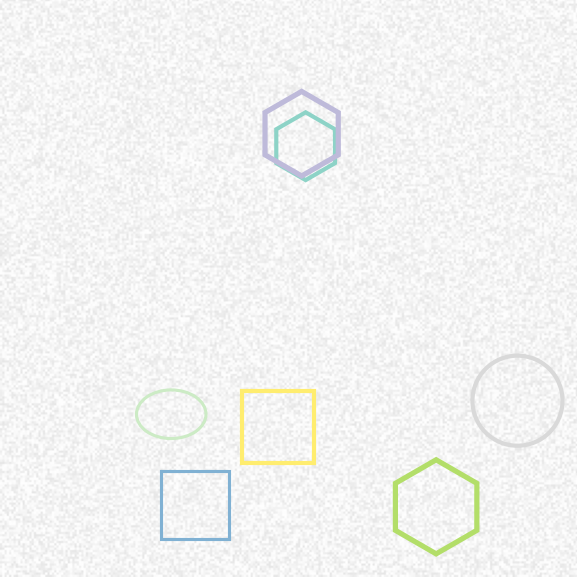[{"shape": "hexagon", "thickness": 2, "radius": 0.29, "center": [0.529, 0.746]}, {"shape": "hexagon", "thickness": 2.5, "radius": 0.37, "center": [0.522, 0.768]}, {"shape": "square", "thickness": 1.5, "radius": 0.29, "center": [0.338, 0.125]}, {"shape": "hexagon", "thickness": 2.5, "radius": 0.41, "center": [0.755, 0.122]}, {"shape": "circle", "thickness": 2, "radius": 0.39, "center": [0.896, 0.305]}, {"shape": "oval", "thickness": 1.5, "radius": 0.3, "center": [0.297, 0.282]}, {"shape": "square", "thickness": 2, "radius": 0.31, "center": [0.482, 0.26]}]